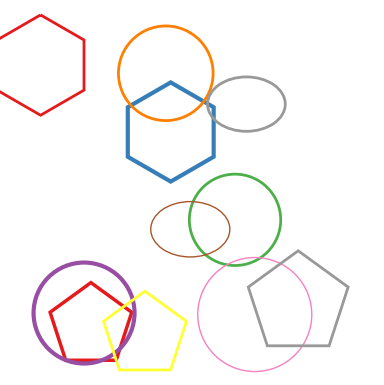[{"shape": "hexagon", "thickness": 2, "radius": 0.65, "center": [0.105, 0.831]}, {"shape": "pentagon", "thickness": 2.5, "radius": 0.56, "center": [0.236, 0.154]}, {"shape": "hexagon", "thickness": 3, "radius": 0.64, "center": [0.443, 0.657]}, {"shape": "circle", "thickness": 2, "radius": 0.59, "center": [0.61, 0.429]}, {"shape": "circle", "thickness": 3, "radius": 0.66, "center": [0.218, 0.187]}, {"shape": "circle", "thickness": 2, "radius": 0.61, "center": [0.431, 0.81]}, {"shape": "pentagon", "thickness": 2, "radius": 0.57, "center": [0.377, 0.131]}, {"shape": "oval", "thickness": 1, "radius": 0.51, "center": [0.494, 0.404]}, {"shape": "circle", "thickness": 1, "radius": 0.74, "center": [0.662, 0.183]}, {"shape": "oval", "thickness": 2, "radius": 0.5, "center": [0.64, 0.73]}, {"shape": "pentagon", "thickness": 2, "radius": 0.68, "center": [0.775, 0.212]}]